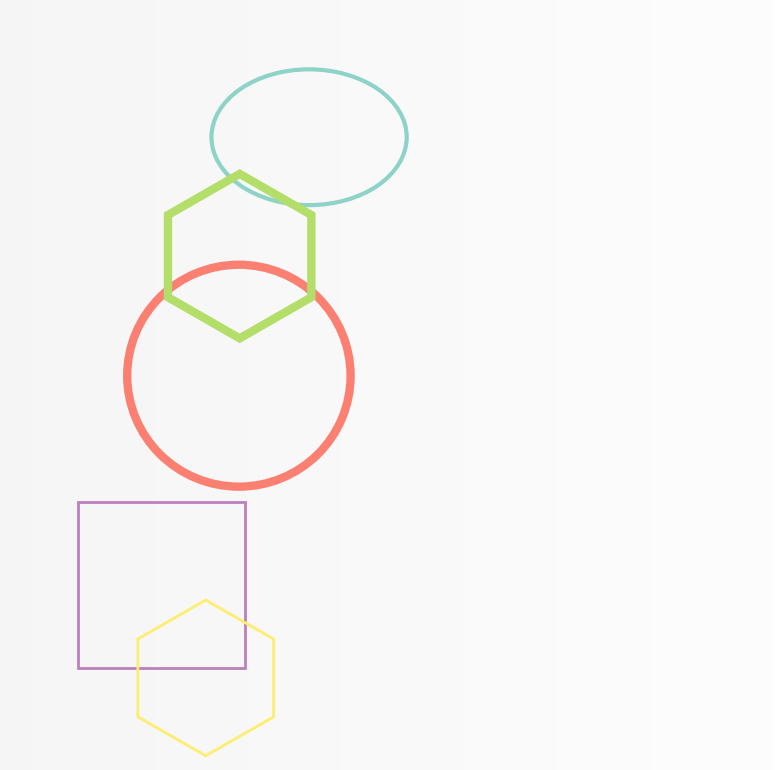[{"shape": "oval", "thickness": 1.5, "radius": 0.63, "center": [0.399, 0.822]}, {"shape": "circle", "thickness": 3, "radius": 0.72, "center": [0.308, 0.512]}, {"shape": "hexagon", "thickness": 3, "radius": 0.53, "center": [0.309, 0.667]}, {"shape": "square", "thickness": 1, "radius": 0.54, "center": [0.208, 0.24]}, {"shape": "hexagon", "thickness": 1, "radius": 0.51, "center": [0.265, 0.12]}]